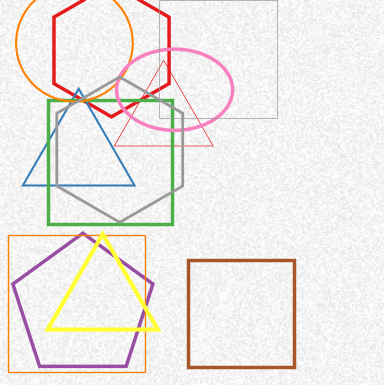[{"shape": "triangle", "thickness": 0.5, "radius": 0.74, "center": [0.425, 0.695]}, {"shape": "hexagon", "thickness": 2.5, "radius": 0.86, "center": [0.29, 0.869]}, {"shape": "triangle", "thickness": 1.5, "radius": 0.84, "center": [0.204, 0.602]}, {"shape": "square", "thickness": 2.5, "radius": 0.8, "center": [0.285, 0.58]}, {"shape": "pentagon", "thickness": 2.5, "radius": 0.96, "center": [0.215, 0.203]}, {"shape": "square", "thickness": 1, "radius": 0.89, "center": [0.199, 0.212]}, {"shape": "circle", "thickness": 1.5, "radius": 0.76, "center": [0.193, 0.888]}, {"shape": "triangle", "thickness": 3, "radius": 0.83, "center": [0.267, 0.227]}, {"shape": "square", "thickness": 2.5, "radius": 0.69, "center": [0.626, 0.187]}, {"shape": "oval", "thickness": 2.5, "radius": 0.75, "center": [0.454, 0.767]}, {"shape": "hexagon", "thickness": 2, "radius": 0.94, "center": [0.311, 0.611]}, {"shape": "square", "thickness": 0.5, "radius": 0.77, "center": [0.567, 0.846]}]